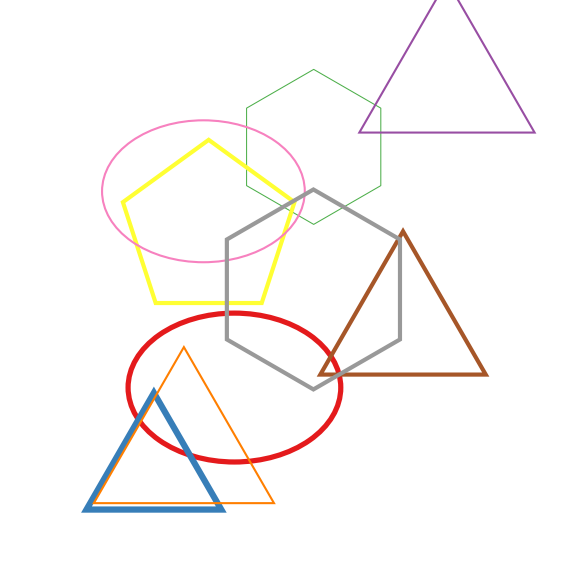[{"shape": "oval", "thickness": 2.5, "radius": 0.92, "center": [0.406, 0.328]}, {"shape": "triangle", "thickness": 3, "radius": 0.67, "center": [0.266, 0.184]}, {"shape": "hexagon", "thickness": 0.5, "radius": 0.67, "center": [0.543, 0.745]}, {"shape": "triangle", "thickness": 1, "radius": 0.88, "center": [0.774, 0.857]}, {"shape": "triangle", "thickness": 1, "radius": 0.9, "center": [0.318, 0.218]}, {"shape": "pentagon", "thickness": 2, "radius": 0.78, "center": [0.361, 0.601]}, {"shape": "triangle", "thickness": 2, "radius": 0.83, "center": [0.698, 0.433]}, {"shape": "oval", "thickness": 1, "radius": 0.88, "center": [0.352, 0.668]}, {"shape": "hexagon", "thickness": 2, "radius": 0.87, "center": [0.543, 0.498]}]